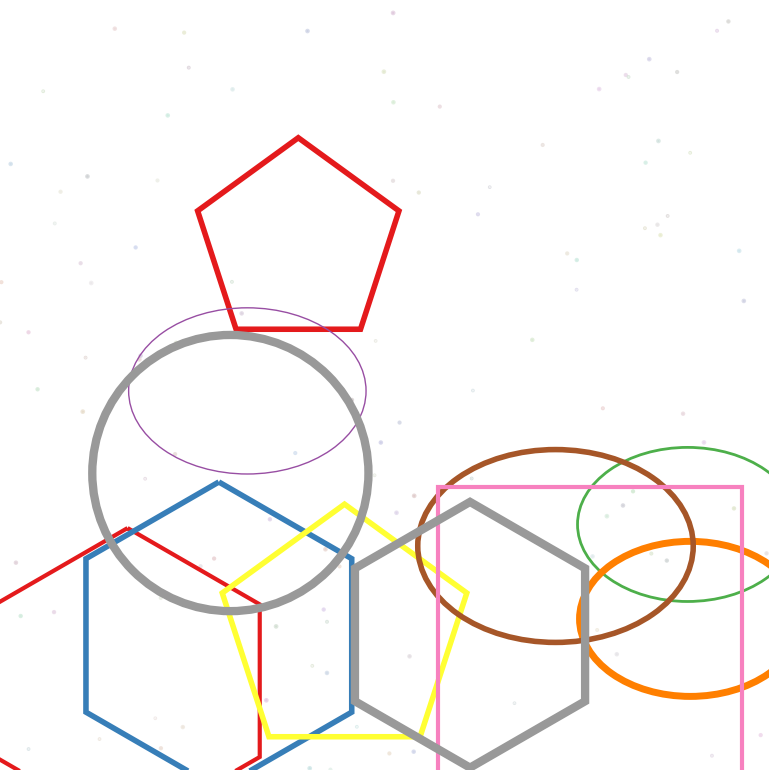[{"shape": "hexagon", "thickness": 1.5, "radius": 0.99, "center": [0.166, 0.116]}, {"shape": "pentagon", "thickness": 2, "radius": 0.69, "center": [0.387, 0.684]}, {"shape": "hexagon", "thickness": 2, "radius": 1.0, "center": [0.284, 0.175]}, {"shape": "oval", "thickness": 1, "radius": 0.71, "center": [0.893, 0.319]}, {"shape": "oval", "thickness": 0.5, "radius": 0.77, "center": [0.321, 0.492]}, {"shape": "oval", "thickness": 2.5, "radius": 0.72, "center": [0.896, 0.196]}, {"shape": "pentagon", "thickness": 2, "radius": 0.83, "center": [0.447, 0.178]}, {"shape": "oval", "thickness": 2, "radius": 0.89, "center": [0.721, 0.291]}, {"shape": "square", "thickness": 1.5, "radius": 0.99, "center": [0.766, 0.171]}, {"shape": "hexagon", "thickness": 3, "radius": 0.86, "center": [0.61, 0.176]}, {"shape": "circle", "thickness": 3, "radius": 0.9, "center": [0.299, 0.386]}]